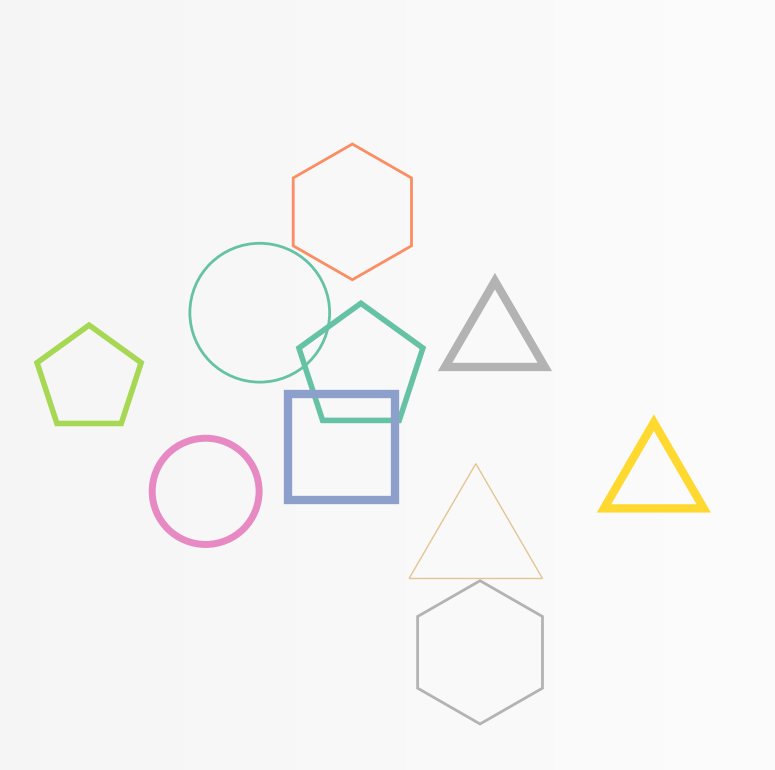[{"shape": "pentagon", "thickness": 2, "radius": 0.42, "center": [0.466, 0.522]}, {"shape": "circle", "thickness": 1, "radius": 0.45, "center": [0.335, 0.594]}, {"shape": "hexagon", "thickness": 1, "radius": 0.44, "center": [0.455, 0.725]}, {"shape": "square", "thickness": 3, "radius": 0.35, "center": [0.441, 0.419]}, {"shape": "circle", "thickness": 2.5, "radius": 0.34, "center": [0.265, 0.362]}, {"shape": "pentagon", "thickness": 2, "radius": 0.35, "center": [0.115, 0.507]}, {"shape": "triangle", "thickness": 3, "radius": 0.37, "center": [0.844, 0.377]}, {"shape": "triangle", "thickness": 0.5, "radius": 0.5, "center": [0.614, 0.298]}, {"shape": "triangle", "thickness": 3, "radius": 0.37, "center": [0.639, 0.561]}, {"shape": "hexagon", "thickness": 1, "radius": 0.47, "center": [0.619, 0.153]}]